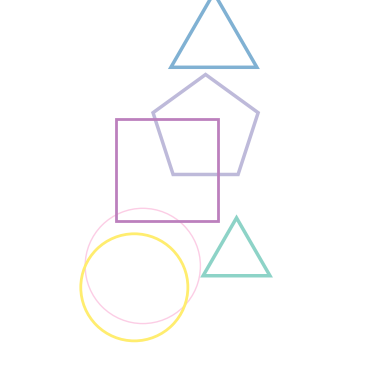[{"shape": "triangle", "thickness": 2.5, "radius": 0.5, "center": [0.614, 0.334]}, {"shape": "pentagon", "thickness": 2.5, "radius": 0.72, "center": [0.534, 0.663]}, {"shape": "triangle", "thickness": 2.5, "radius": 0.64, "center": [0.556, 0.89]}, {"shape": "circle", "thickness": 1, "radius": 0.75, "center": [0.371, 0.309]}, {"shape": "square", "thickness": 2, "radius": 0.66, "center": [0.434, 0.558]}, {"shape": "circle", "thickness": 2, "radius": 0.7, "center": [0.349, 0.254]}]